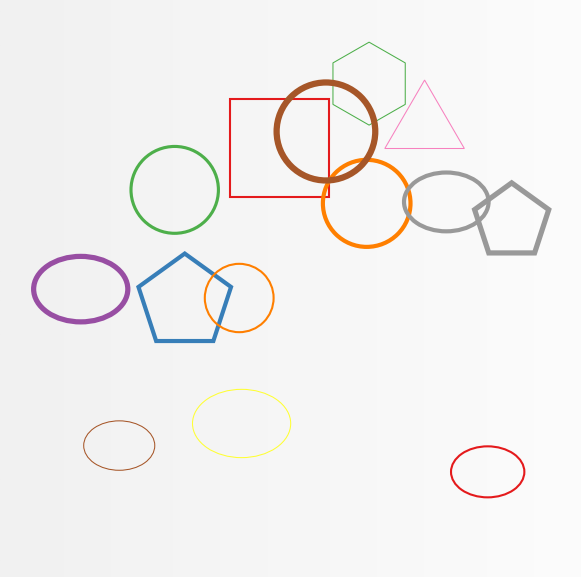[{"shape": "oval", "thickness": 1, "radius": 0.32, "center": [0.839, 0.182]}, {"shape": "square", "thickness": 1, "radius": 0.42, "center": [0.481, 0.743]}, {"shape": "pentagon", "thickness": 2, "radius": 0.42, "center": [0.318, 0.476]}, {"shape": "circle", "thickness": 1.5, "radius": 0.38, "center": [0.301, 0.67]}, {"shape": "hexagon", "thickness": 0.5, "radius": 0.36, "center": [0.635, 0.854]}, {"shape": "oval", "thickness": 2.5, "radius": 0.41, "center": [0.139, 0.498]}, {"shape": "circle", "thickness": 2, "radius": 0.38, "center": [0.631, 0.647]}, {"shape": "circle", "thickness": 1, "radius": 0.3, "center": [0.412, 0.483]}, {"shape": "oval", "thickness": 0.5, "radius": 0.42, "center": [0.416, 0.266]}, {"shape": "circle", "thickness": 3, "radius": 0.42, "center": [0.561, 0.771]}, {"shape": "oval", "thickness": 0.5, "radius": 0.31, "center": [0.205, 0.228]}, {"shape": "triangle", "thickness": 0.5, "radius": 0.4, "center": [0.73, 0.781]}, {"shape": "oval", "thickness": 2, "radius": 0.36, "center": [0.768, 0.649]}, {"shape": "pentagon", "thickness": 2.5, "radius": 0.34, "center": [0.88, 0.615]}]